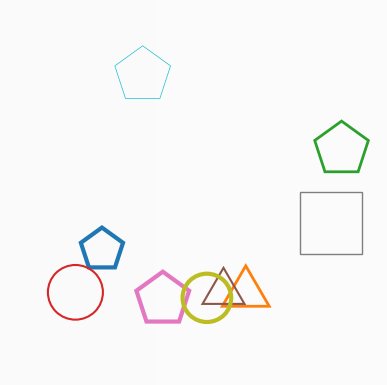[{"shape": "pentagon", "thickness": 3, "radius": 0.29, "center": [0.263, 0.352]}, {"shape": "triangle", "thickness": 2, "radius": 0.35, "center": [0.634, 0.24]}, {"shape": "pentagon", "thickness": 2, "radius": 0.36, "center": [0.881, 0.613]}, {"shape": "circle", "thickness": 1.5, "radius": 0.35, "center": [0.195, 0.241]}, {"shape": "triangle", "thickness": 1.5, "radius": 0.31, "center": [0.577, 0.242]}, {"shape": "pentagon", "thickness": 3, "radius": 0.36, "center": [0.42, 0.223]}, {"shape": "square", "thickness": 1, "radius": 0.4, "center": [0.853, 0.421]}, {"shape": "circle", "thickness": 3, "radius": 0.31, "center": [0.534, 0.226]}, {"shape": "pentagon", "thickness": 0.5, "radius": 0.38, "center": [0.368, 0.805]}]